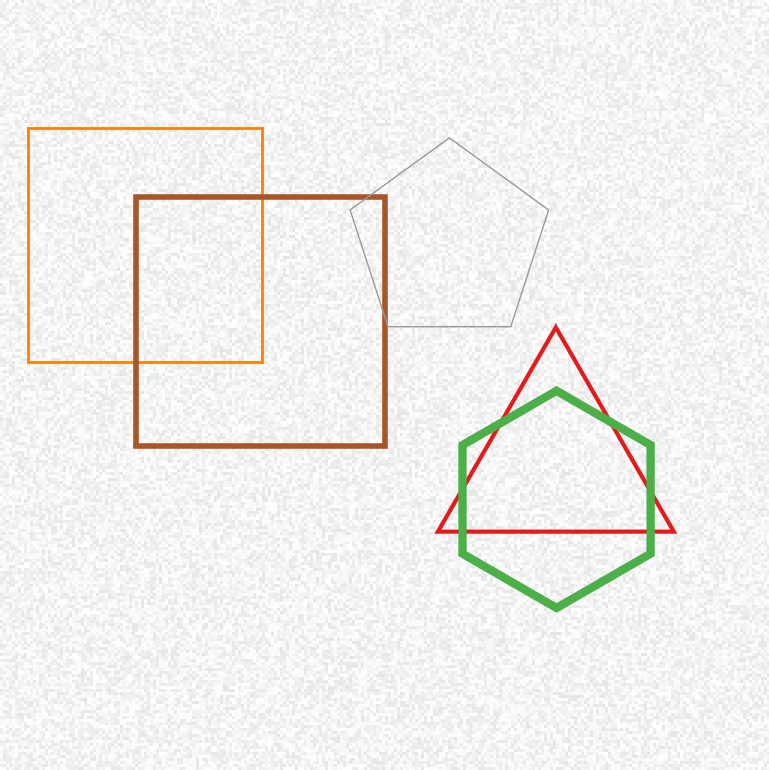[{"shape": "triangle", "thickness": 1.5, "radius": 0.88, "center": [0.722, 0.398]}, {"shape": "hexagon", "thickness": 3, "radius": 0.71, "center": [0.723, 0.351]}, {"shape": "square", "thickness": 1, "radius": 0.76, "center": [0.189, 0.681]}, {"shape": "square", "thickness": 2, "radius": 0.81, "center": [0.339, 0.583]}, {"shape": "pentagon", "thickness": 0.5, "radius": 0.68, "center": [0.584, 0.685]}]